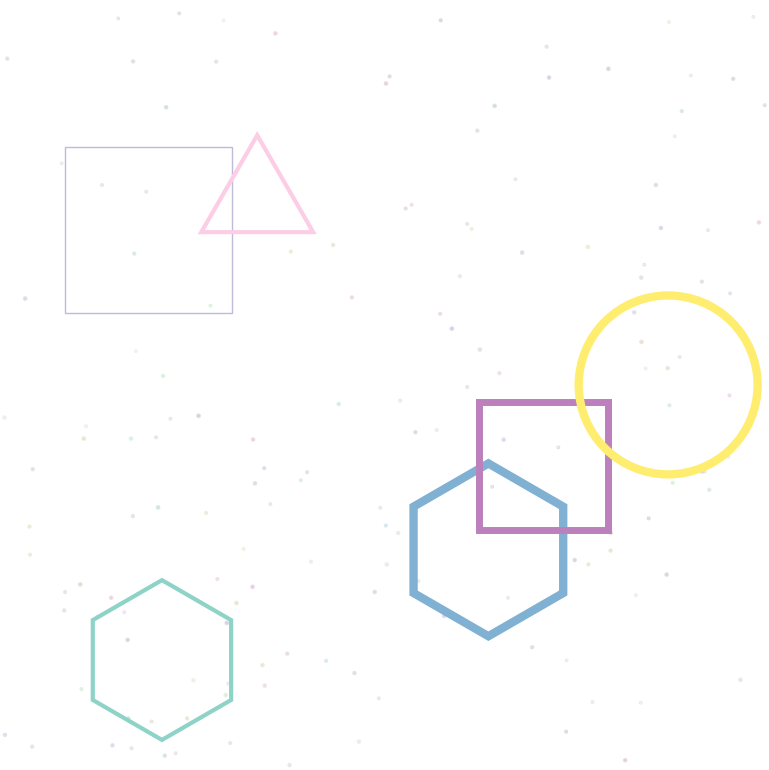[{"shape": "hexagon", "thickness": 1.5, "radius": 0.52, "center": [0.21, 0.143]}, {"shape": "square", "thickness": 0.5, "radius": 0.54, "center": [0.193, 0.701]}, {"shape": "hexagon", "thickness": 3, "radius": 0.56, "center": [0.634, 0.286]}, {"shape": "triangle", "thickness": 1.5, "radius": 0.42, "center": [0.334, 0.74]}, {"shape": "square", "thickness": 2.5, "radius": 0.42, "center": [0.706, 0.395]}, {"shape": "circle", "thickness": 3, "radius": 0.58, "center": [0.868, 0.5]}]